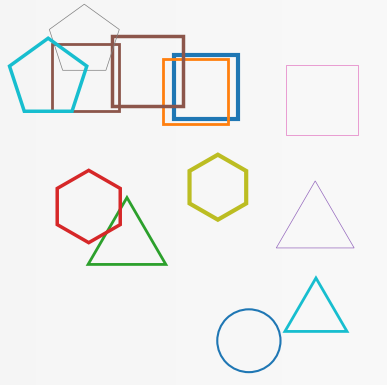[{"shape": "circle", "thickness": 1.5, "radius": 0.41, "center": [0.642, 0.115]}, {"shape": "square", "thickness": 3, "radius": 0.41, "center": [0.532, 0.775]}, {"shape": "square", "thickness": 2, "radius": 0.42, "center": [0.505, 0.763]}, {"shape": "triangle", "thickness": 2, "radius": 0.58, "center": [0.328, 0.371]}, {"shape": "hexagon", "thickness": 2.5, "radius": 0.47, "center": [0.229, 0.464]}, {"shape": "triangle", "thickness": 0.5, "radius": 0.58, "center": [0.813, 0.414]}, {"shape": "square", "thickness": 2, "radius": 0.43, "center": [0.222, 0.798]}, {"shape": "square", "thickness": 2.5, "radius": 0.46, "center": [0.381, 0.815]}, {"shape": "square", "thickness": 0.5, "radius": 0.46, "center": [0.831, 0.74]}, {"shape": "pentagon", "thickness": 0.5, "radius": 0.47, "center": [0.218, 0.894]}, {"shape": "hexagon", "thickness": 3, "radius": 0.42, "center": [0.562, 0.514]}, {"shape": "pentagon", "thickness": 2.5, "radius": 0.52, "center": [0.124, 0.796]}, {"shape": "triangle", "thickness": 2, "radius": 0.46, "center": [0.815, 0.185]}]